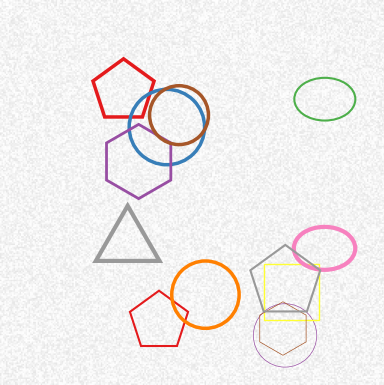[{"shape": "pentagon", "thickness": 2.5, "radius": 0.42, "center": [0.321, 0.764]}, {"shape": "pentagon", "thickness": 1.5, "radius": 0.4, "center": [0.413, 0.166]}, {"shape": "circle", "thickness": 2.5, "radius": 0.49, "center": [0.433, 0.67]}, {"shape": "oval", "thickness": 1.5, "radius": 0.4, "center": [0.844, 0.742]}, {"shape": "circle", "thickness": 0.5, "radius": 0.41, "center": [0.74, 0.129]}, {"shape": "hexagon", "thickness": 2, "radius": 0.48, "center": [0.36, 0.581]}, {"shape": "circle", "thickness": 2.5, "radius": 0.44, "center": [0.534, 0.235]}, {"shape": "square", "thickness": 1, "radius": 0.36, "center": [0.757, 0.241]}, {"shape": "circle", "thickness": 2.5, "radius": 0.38, "center": [0.465, 0.701]}, {"shape": "hexagon", "thickness": 0.5, "radius": 0.35, "center": [0.735, 0.147]}, {"shape": "oval", "thickness": 3, "radius": 0.4, "center": [0.843, 0.355]}, {"shape": "pentagon", "thickness": 1.5, "radius": 0.48, "center": [0.741, 0.268]}, {"shape": "triangle", "thickness": 3, "radius": 0.48, "center": [0.332, 0.37]}]